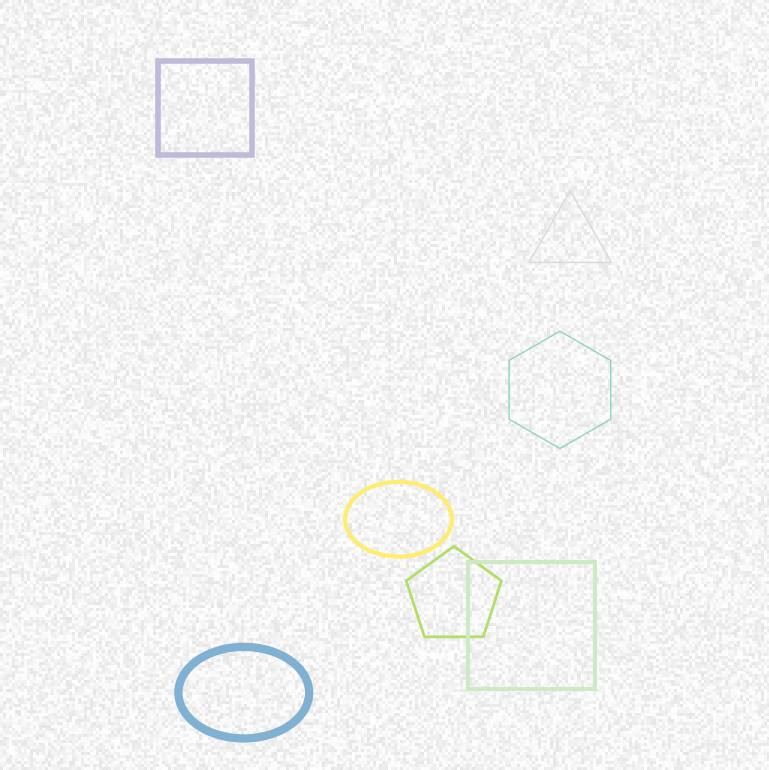[{"shape": "hexagon", "thickness": 0.5, "radius": 0.38, "center": [0.727, 0.494]}, {"shape": "square", "thickness": 2, "radius": 0.31, "center": [0.266, 0.86]}, {"shape": "oval", "thickness": 3, "radius": 0.42, "center": [0.317, 0.1]}, {"shape": "pentagon", "thickness": 1, "radius": 0.33, "center": [0.589, 0.226]}, {"shape": "triangle", "thickness": 0.5, "radius": 0.31, "center": [0.741, 0.69]}, {"shape": "square", "thickness": 1.5, "radius": 0.41, "center": [0.69, 0.187]}, {"shape": "oval", "thickness": 1.5, "radius": 0.35, "center": [0.518, 0.326]}]